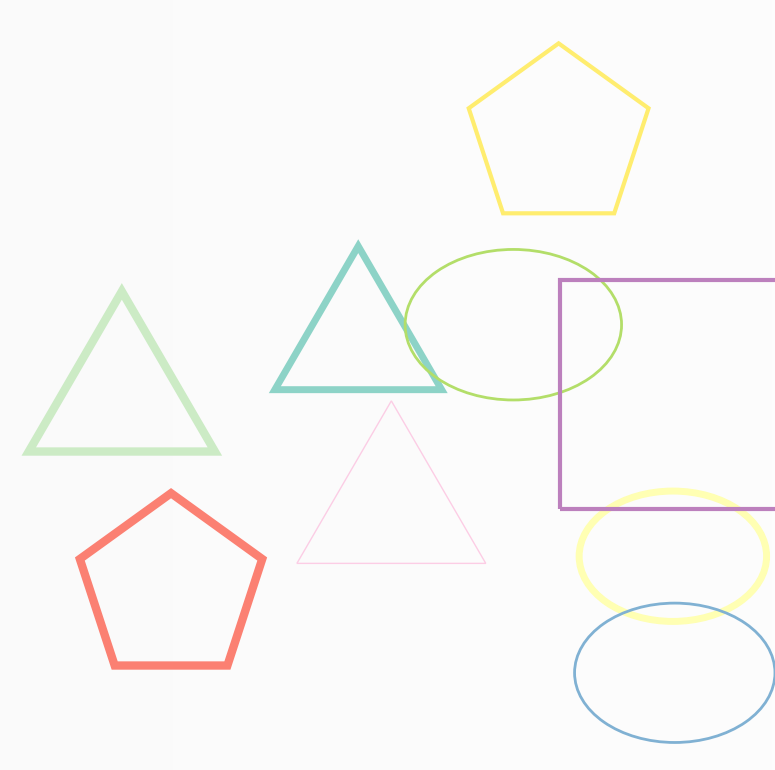[{"shape": "triangle", "thickness": 2.5, "radius": 0.62, "center": [0.462, 0.556]}, {"shape": "oval", "thickness": 2.5, "radius": 0.6, "center": [0.868, 0.278]}, {"shape": "pentagon", "thickness": 3, "radius": 0.62, "center": [0.221, 0.236]}, {"shape": "oval", "thickness": 1, "radius": 0.65, "center": [0.871, 0.126]}, {"shape": "oval", "thickness": 1, "radius": 0.7, "center": [0.662, 0.578]}, {"shape": "triangle", "thickness": 0.5, "radius": 0.7, "center": [0.505, 0.339]}, {"shape": "square", "thickness": 1.5, "radius": 0.74, "center": [0.871, 0.488]}, {"shape": "triangle", "thickness": 3, "radius": 0.69, "center": [0.157, 0.483]}, {"shape": "pentagon", "thickness": 1.5, "radius": 0.61, "center": [0.721, 0.822]}]